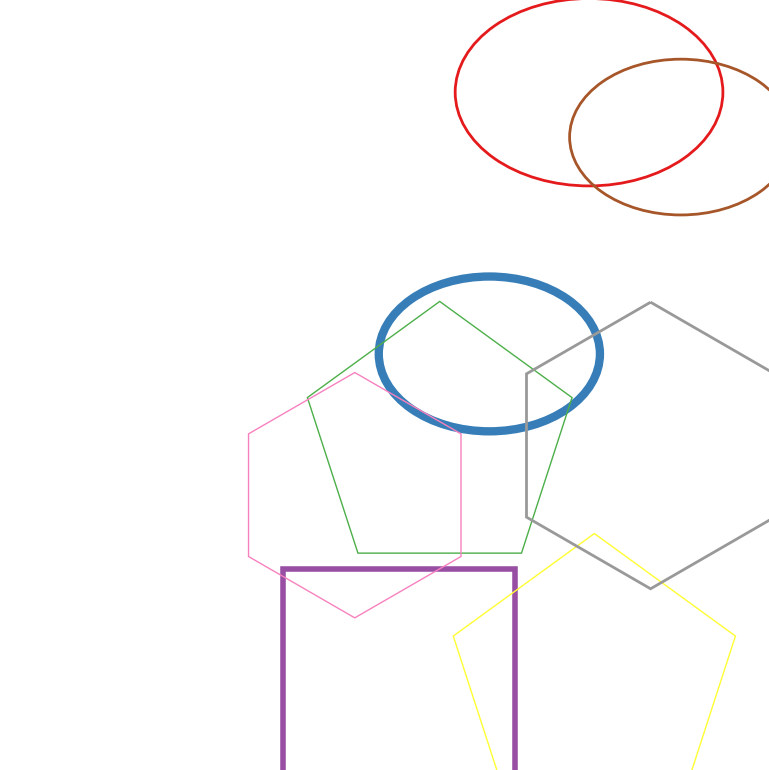[{"shape": "oval", "thickness": 1, "radius": 0.87, "center": [0.765, 0.88]}, {"shape": "oval", "thickness": 3, "radius": 0.72, "center": [0.636, 0.54]}, {"shape": "pentagon", "thickness": 0.5, "radius": 0.9, "center": [0.571, 0.428]}, {"shape": "square", "thickness": 2, "radius": 0.76, "center": [0.518, 0.111]}, {"shape": "pentagon", "thickness": 0.5, "radius": 0.96, "center": [0.772, 0.114]}, {"shape": "oval", "thickness": 1, "radius": 0.72, "center": [0.884, 0.822]}, {"shape": "hexagon", "thickness": 0.5, "radius": 0.8, "center": [0.461, 0.357]}, {"shape": "hexagon", "thickness": 1, "radius": 0.93, "center": [0.845, 0.421]}]